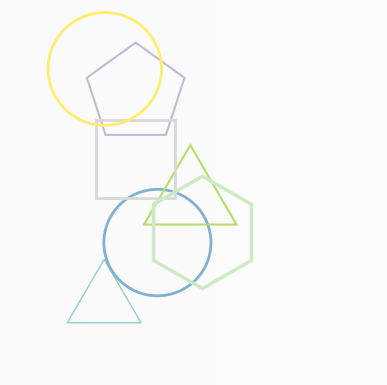[{"shape": "triangle", "thickness": 1, "radius": 0.55, "center": [0.269, 0.217]}, {"shape": "pentagon", "thickness": 1.5, "radius": 0.66, "center": [0.35, 0.757]}, {"shape": "circle", "thickness": 2, "radius": 0.69, "center": [0.406, 0.37]}, {"shape": "triangle", "thickness": 1.5, "radius": 0.69, "center": [0.491, 0.486]}, {"shape": "square", "thickness": 2, "radius": 0.5, "center": [0.35, 0.587]}, {"shape": "hexagon", "thickness": 2.5, "radius": 0.73, "center": [0.523, 0.396]}, {"shape": "circle", "thickness": 2, "radius": 0.73, "center": [0.27, 0.821]}]